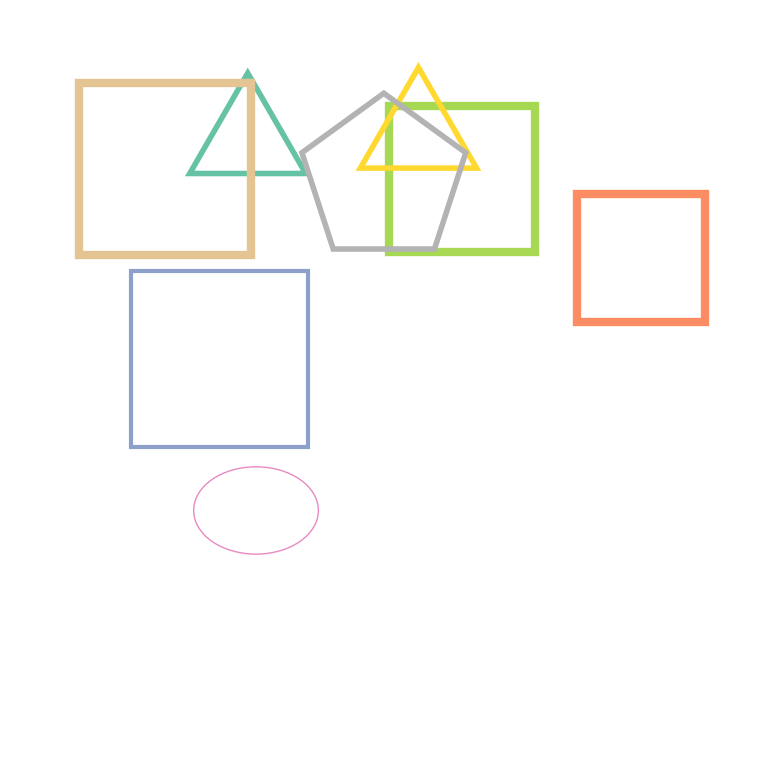[{"shape": "triangle", "thickness": 2, "radius": 0.43, "center": [0.322, 0.818]}, {"shape": "square", "thickness": 3, "radius": 0.41, "center": [0.832, 0.665]}, {"shape": "square", "thickness": 1.5, "radius": 0.57, "center": [0.285, 0.533]}, {"shape": "oval", "thickness": 0.5, "radius": 0.41, "center": [0.332, 0.337]}, {"shape": "square", "thickness": 3, "radius": 0.47, "center": [0.6, 0.768]}, {"shape": "triangle", "thickness": 2, "radius": 0.44, "center": [0.543, 0.825]}, {"shape": "square", "thickness": 3, "radius": 0.56, "center": [0.215, 0.781]}, {"shape": "pentagon", "thickness": 2, "radius": 0.56, "center": [0.498, 0.767]}]